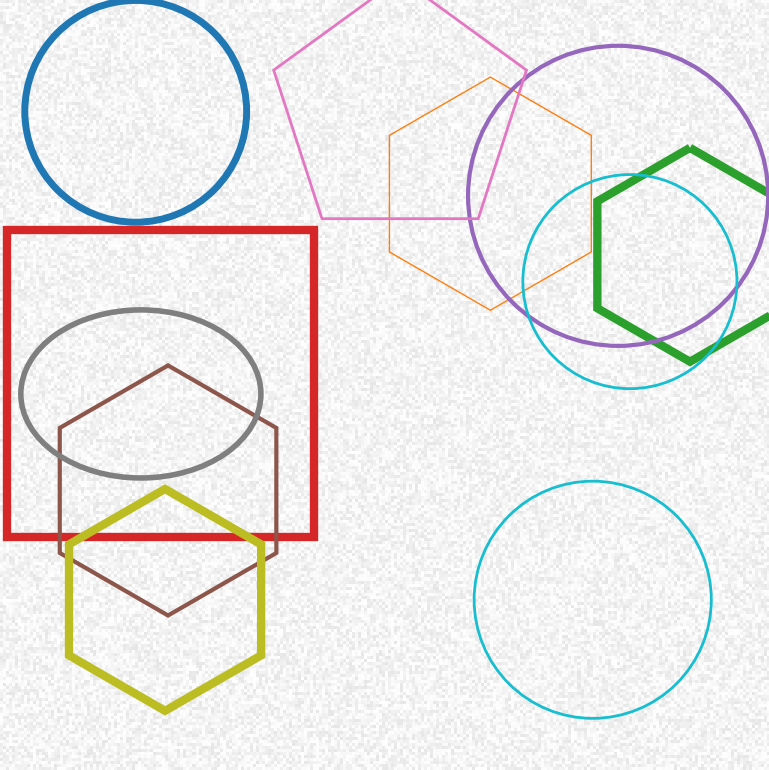[{"shape": "circle", "thickness": 2.5, "radius": 0.72, "center": [0.176, 0.855]}, {"shape": "hexagon", "thickness": 0.5, "radius": 0.76, "center": [0.637, 0.748]}, {"shape": "hexagon", "thickness": 3, "radius": 0.69, "center": [0.896, 0.669]}, {"shape": "square", "thickness": 3, "radius": 1.0, "center": [0.208, 0.502]}, {"shape": "circle", "thickness": 1.5, "radius": 0.97, "center": [0.803, 0.746]}, {"shape": "hexagon", "thickness": 1.5, "radius": 0.81, "center": [0.218, 0.363]}, {"shape": "pentagon", "thickness": 1, "radius": 0.86, "center": [0.52, 0.856]}, {"shape": "oval", "thickness": 2, "radius": 0.78, "center": [0.183, 0.488]}, {"shape": "hexagon", "thickness": 3, "radius": 0.72, "center": [0.214, 0.221]}, {"shape": "circle", "thickness": 1, "radius": 0.77, "center": [0.77, 0.221]}, {"shape": "circle", "thickness": 1, "radius": 0.7, "center": [0.818, 0.634]}]